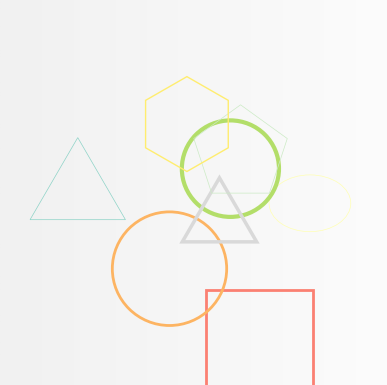[{"shape": "triangle", "thickness": 0.5, "radius": 0.71, "center": [0.201, 0.5]}, {"shape": "oval", "thickness": 0.5, "radius": 0.53, "center": [0.8, 0.472]}, {"shape": "square", "thickness": 2, "radius": 0.69, "center": [0.671, 0.108]}, {"shape": "circle", "thickness": 2, "radius": 0.74, "center": [0.437, 0.302]}, {"shape": "circle", "thickness": 3, "radius": 0.63, "center": [0.595, 0.562]}, {"shape": "triangle", "thickness": 2.5, "radius": 0.55, "center": [0.566, 0.427]}, {"shape": "pentagon", "thickness": 0.5, "radius": 0.63, "center": [0.621, 0.601]}, {"shape": "hexagon", "thickness": 1, "radius": 0.62, "center": [0.482, 0.678]}]